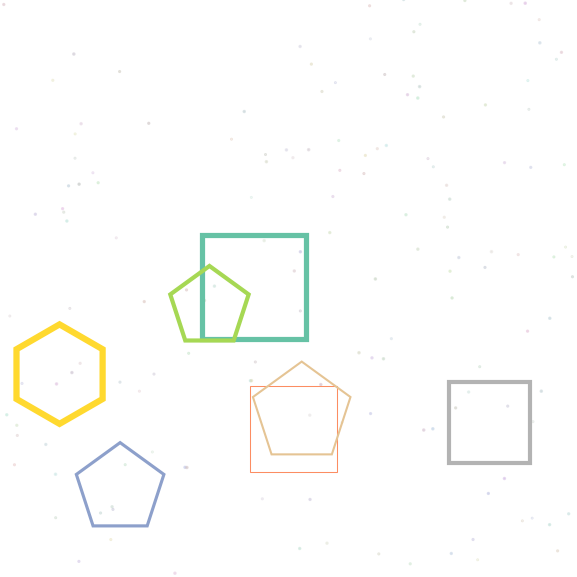[{"shape": "square", "thickness": 2.5, "radius": 0.45, "center": [0.44, 0.502]}, {"shape": "square", "thickness": 0.5, "radius": 0.37, "center": [0.509, 0.256]}, {"shape": "pentagon", "thickness": 1.5, "radius": 0.4, "center": [0.208, 0.153]}, {"shape": "pentagon", "thickness": 2, "radius": 0.36, "center": [0.363, 0.467]}, {"shape": "hexagon", "thickness": 3, "radius": 0.43, "center": [0.103, 0.351]}, {"shape": "pentagon", "thickness": 1, "radius": 0.44, "center": [0.522, 0.284]}, {"shape": "square", "thickness": 2, "radius": 0.35, "center": [0.848, 0.267]}]